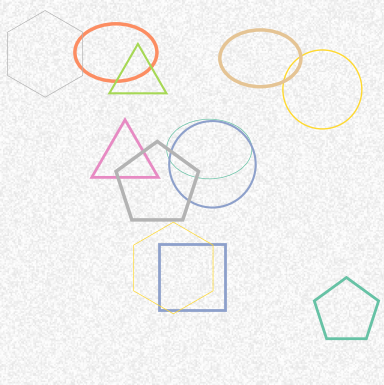[{"shape": "oval", "thickness": 0.5, "radius": 0.55, "center": [0.544, 0.613]}, {"shape": "pentagon", "thickness": 2, "radius": 0.44, "center": [0.9, 0.191]}, {"shape": "oval", "thickness": 2.5, "radius": 0.53, "center": [0.301, 0.864]}, {"shape": "circle", "thickness": 1.5, "radius": 0.56, "center": [0.552, 0.573]}, {"shape": "square", "thickness": 2, "radius": 0.43, "center": [0.5, 0.282]}, {"shape": "triangle", "thickness": 2, "radius": 0.5, "center": [0.325, 0.589]}, {"shape": "triangle", "thickness": 1.5, "radius": 0.43, "center": [0.358, 0.8]}, {"shape": "hexagon", "thickness": 0.5, "radius": 0.59, "center": [0.45, 0.304]}, {"shape": "circle", "thickness": 1, "radius": 0.51, "center": [0.837, 0.768]}, {"shape": "oval", "thickness": 2.5, "radius": 0.53, "center": [0.676, 0.849]}, {"shape": "hexagon", "thickness": 0.5, "radius": 0.56, "center": [0.117, 0.86]}, {"shape": "pentagon", "thickness": 2.5, "radius": 0.56, "center": [0.409, 0.52]}]